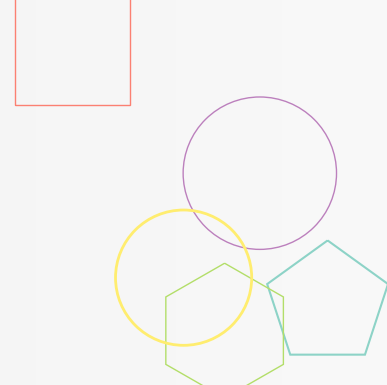[{"shape": "pentagon", "thickness": 1.5, "radius": 0.82, "center": [0.845, 0.211]}, {"shape": "square", "thickness": 1, "radius": 0.74, "center": [0.186, 0.876]}, {"shape": "hexagon", "thickness": 1, "radius": 0.88, "center": [0.58, 0.141]}, {"shape": "circle", "thickness": 1, "radius": 0.99, "center": [0.671, 0.55]}, {"shape": "circle", "thickness": 2, "radius": 0.88, "center": [0.474, 0.279]}]